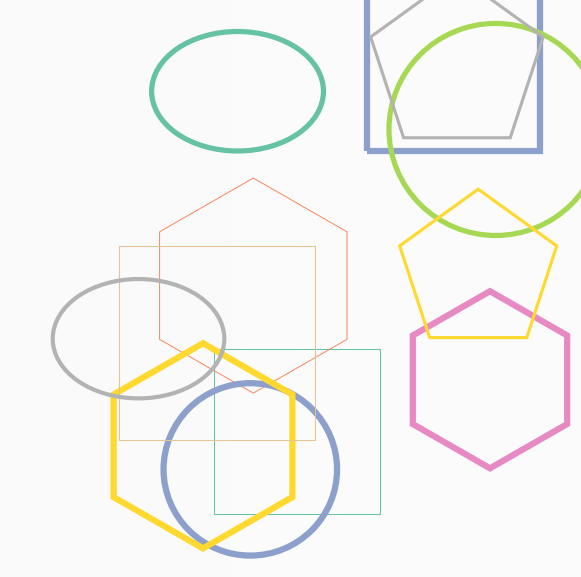[{"shape": "oval", "thickness": 2.5, "radius": 0.74, "center": [0.409, 0.841]}, {"shape": "square", "thickness": 0.5, "radius": 0.71, "center": [0.511, 0.252]}, {"shape": "hexagon", "thickness": 0.5, "radius": 0.93, "center": [0.436, 0.505]}, {"shape": "circle", "thickness": 3, "radius": 0.75, "center": [0.431, 0.186]}, {"shape": "square", "thickness": 3, "radius": 0.74, "center": [0.78, 0.886]}, {"shape": "hexagon", "thickness": 3, "radius": 0.77, "center": [0.843, 0.342]}, {"shape": "circle", "thickness": 2.5, "radius": 0.92, "center": [0.853, 0.775]}, {"shape": "pentagon", "thickness": 1.5, "radius": 0.71, "center": [0.823, 0.529]}, {"shape": "hexagon", "thickness": 3, "radius": 0.89, "center": [0.349, 0.227]}, {"shape": "square", "thickness": 0.5, "radius": 0.84, "center": [0.373, 0.406]}, {"shape": "pentagon", "thickness": 1.5, "radius": 0.78, "center": [0.786, 0.887]}, {"shape": "oval", "thickness": 2, "radius": 0.74, "center": [0.238, 0.413]}]